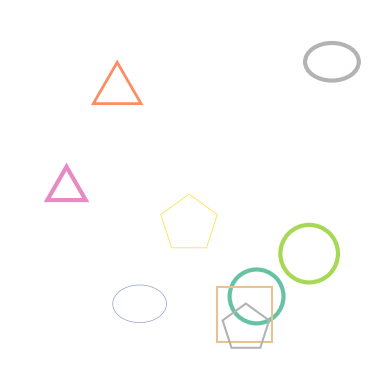[{"shape": "circle", "thickness": 3, "radius": 0.35, "center": [0.666, 0.23]}, {"shape": "triangle", "thickness": 2, "radius": 0.36, "center": [0.304, 0.767]}, {"shape": "oval", "thickness": 0.5, "radius": 0.35, "center": [0.363, 0.211]}, {"shape": "triangle", "thickness": 3, "radius": 0.29, "center": [0.173, 0.509]}, {"shape": "circle", "thickness": 3, "radius": 0.37, "center": [0.803, 0.341]}, {"shape": "pentagon", "thickness": 0.5, "radius": 0.39, "center": [0.491, 0.419]}, {"shape": "square", "thickness": 1.5, "radius": 0.36, "center": [0.635, 0.183]}, {"shape": "oval", "thickness": 3, "radius": 0.35, "center": [0.862, 0.84]}, {"shape": "pentagon", "thickness": 1.5, "radius": 0.32, "center": [0.639, 0.148]}]